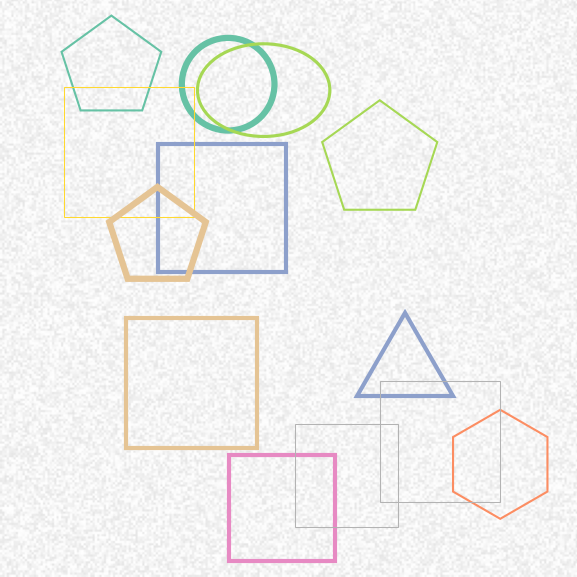[{"shape": "pentagon", "thickness": 1, "radius": 0.45, "center": [0.193, 0.881]}, {"shape": "circle", "thickness": 3, "radius": 0.4, "center": [0.395, 0.853]}, {"shape": "hexagon", "thickness": 1, "radius": 0.47, "center": [0.866, 0.195]}, {"shape": "square", "thickness": 2, "radius": 0.55, "center": [0.385, 0.638]}, {"shape": "triangle", "thickness": 2, "radius": 0.48, "center": [0.701, 0.361]}, {"shape": "square", "thickness": 2, "radius": 0.46, "center": [0.489, 0.12]}, {"shape": "pentagon", "thickness": 1, "radius": 0.52, "center": [0.658, 0.721]}, {"shape": "oval", "thickness": 1.5, "radius": 0.57, "center": [0.457, 0.843]}, {"shape": "square", "thickness": 0.5, "radius": 0.56, "center": [0.223, 0.736]}, {"shape": "pentagon", "thickness": 3, "radius": 0.44, "center": [0.273, 0.588]}, {"shape": "square", "thickness": 2, "radius": 0.56, "center": [0.332, 0.336]}, {"shape": "square", "thickness": 0.5, "radius": 0.44, "center": [0.6, 0.176]}, {"shape": "square", "thickness": 0.5, "radius": 0.52, "center": [0.762, 0.235]}]